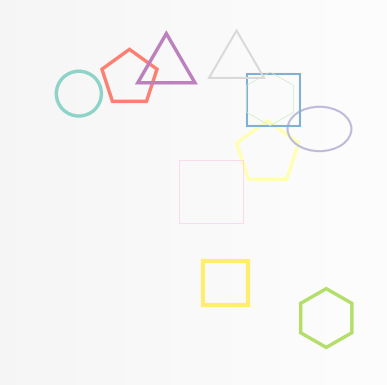[{"shape": "circle", "thickness": 2.5, "radius": 0.29, "center": [0.204, 0.757]}, {"shape": "pentagon", "thickness": 2.5, "radius": 0.42, "center": [0.691, 0.602]}, {"shape": "oval", "thickness": 1.5, "radius": 0.41, "center": [0.824, 0.665]}, {"shape": "pentagon", "thickness": 2.5, "radius": 0.37, "center": [0.334, 0.797]}, {"shape": "square", "thickness": 1.5, "radius": 0.34, "center": [0.705, 0.741]}, {"shape": "hexagon", "thickness": 2.5, "radius": 0.38, "center": [0.842, 0.174]}, {"shape": "square", "thickness": 0.5, "radius": 0.41, "center": [0.544, 0.503]}, {"shape": "triangle", "thickness": 1.5, "radius": 0.41, "center": [0.61, 0.839]}, {"shape": "triangle", "thickness": 2.5, "radius": 0.43, "center": [0.429, 0.828]}, {"shape": "hexagon", "thickness": 0.5, "radius": 0.35, "center": [0.697, 0.743]}, {"shape": "square", "thickness": 3, "radius": 0.29, "center": [0.581, 0.265]}]